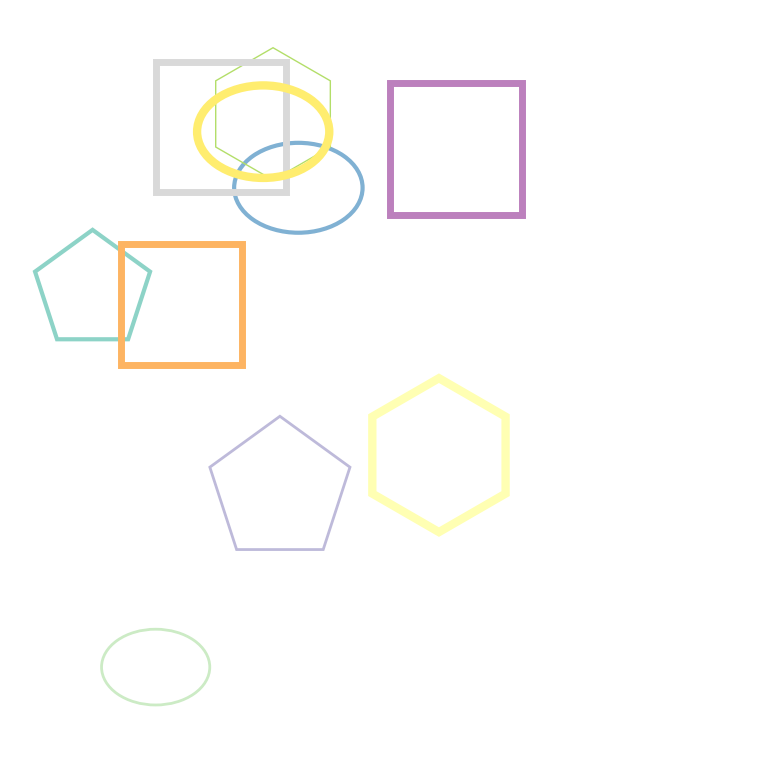[{"shape": "pentagon", "thickness": 1.5, "radius": 0.39, "center": [0.12, 0.623]}, {"shape": "hexagon", "thickness": 3, "radius": 0.5, "center": [0.57, 0.409]}, {"shape": "pentagon", "thickness": 1, "radius": 0.48, "center": [0.364, 0.364]}, {"shape": "oval", "thickness": 1.5, "radius": 0.42, "center": [0.387, 0.756]}, {"shape": "square", "thickness": 2.5, "radius": 0.39, "center": [0.236, 0.604]}, {"shape": "hexagon", "thickness": 0.5, "radius": 0.43, "center": [0.355, 0.852]}, {"shape": "square", "thickness": 2.5, "radius": 0.42, "center": [0.287, 0.835]}, {"shape": "square", "thickness": 2.5, "radius": 0.43, "center": [0.592, 0.806]}, {"shape": "oval", "thickness": 1, "radius": 0.35, "center": [0.202, 0.134]}, {"shape": "oval", "thickness": 3, "radius": 0.43, "center": [0.342, 0.829]}]